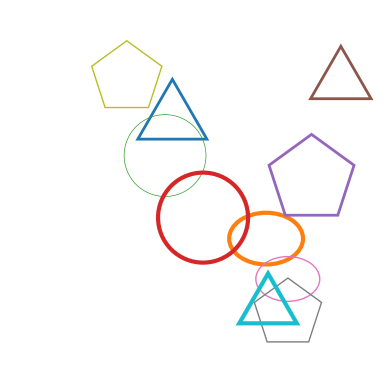[{"shape": "triangle", "thickness": 2, "radius": 0.52, "center": [0.448, 0.69]}, {"shape": "oval", "thickness": 3, "radius": 0.48, "center": [0.691, 0.38]}, {"shape": "circle", "thickness": 0.5, "radius": 0.53, "center": [0.429, 0.596]}, {"shape": "circle", "thickness": 3, "radius": 0.58, "center": [0.527, 0.435]}, {"shape": "pentagon", "thickness": 2, "radius": 0.58, "center": [0.809, 0.535]}, {"shape": "triangle", "thickness": 2, "radius": 0.45, "center": [0.885, 0.789]}, {"shape": "oval", "thickness": 1, "radius": 0.41, "center": [0.748, 0.275]}, {"shape": "pentagon", "thickness": 1, "radius": 0.46, "center": [0.748, 0.186]}, {"shape": "pentagon", "thickness": 1, "radius": 0.48, "center": [0.329, 0.798]}, {"shape": "triangle", "thickness": 3, "radius": 0.43, "center": [0.696, 0.203]}]